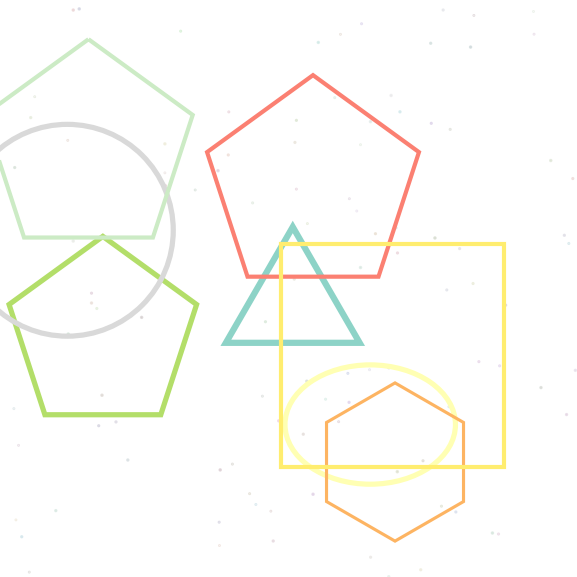[{"shape": "triangle", "thickness": 3, "radius": 0.67, "center": [0.507, 0.472]}, {"shape": "oval", "thickness": 2.5, "radius": 0.74, "center": [0.641, 0.264]}, {"shape": "pentagon", "thickness": 2, "radius": 0.96, "center": [0.542, 0.676]}, {"shape": "hexagon", "thickness": 1.5, "radius": 0.68, "center": [0.684, 0.199]}, {"shape": "pentagon", "thickness": 2.5, "radius": 0.85, "center": [0.178, 0.419]}, {"shape": "circle", "thickness": 2.5, "radius": 0.92, "center": [0.117, 0.6]}, {"shape": "pentagon", "thickness": 2, "radius": 0.95, "center": [0.153, 0.741]}, {"shape": "square", "thickness": 2, "radius": 0.96, "center": [0.68, 0.383]}]